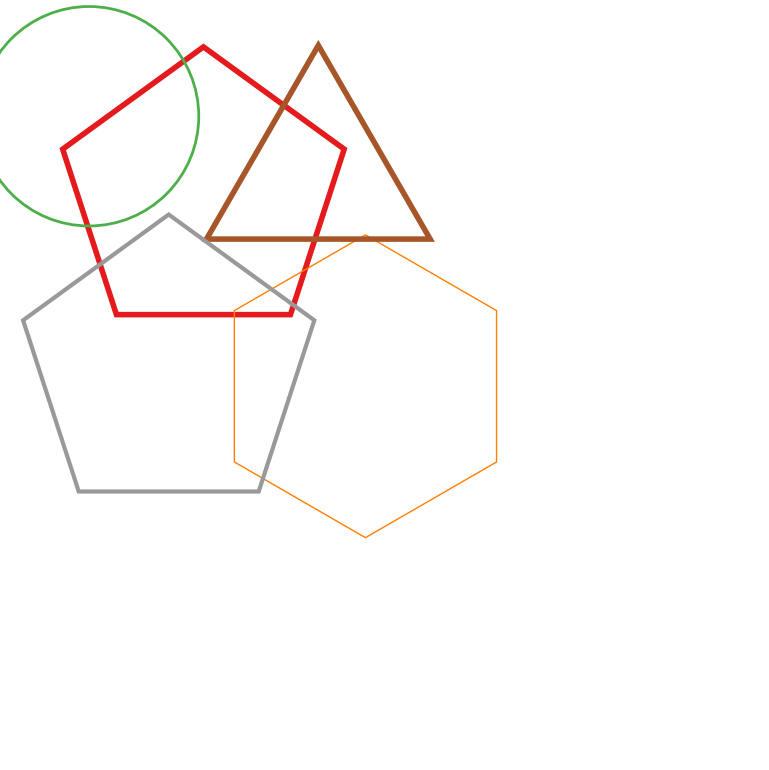[{"shape": "pentagon", "thickness": 2, "radius": 0.96, "center": [0.264, 0.747]}, {"shape": "circle", "thickness": 1, "radius": 0.71, "center": [0.116, 0.849]}, {"shape": "hexagon", "thickness": 0.5, "radius": 0.98, "center": [0.475, 0.498]}, {"shape": "triangle", "thickness": 2, "radius": 0.84, "center": [0.413, 0.773]}, {"shape": "pentagon", "thickness": 1.5, "radius": 0.99, "center": [0.219, 0.523]}]